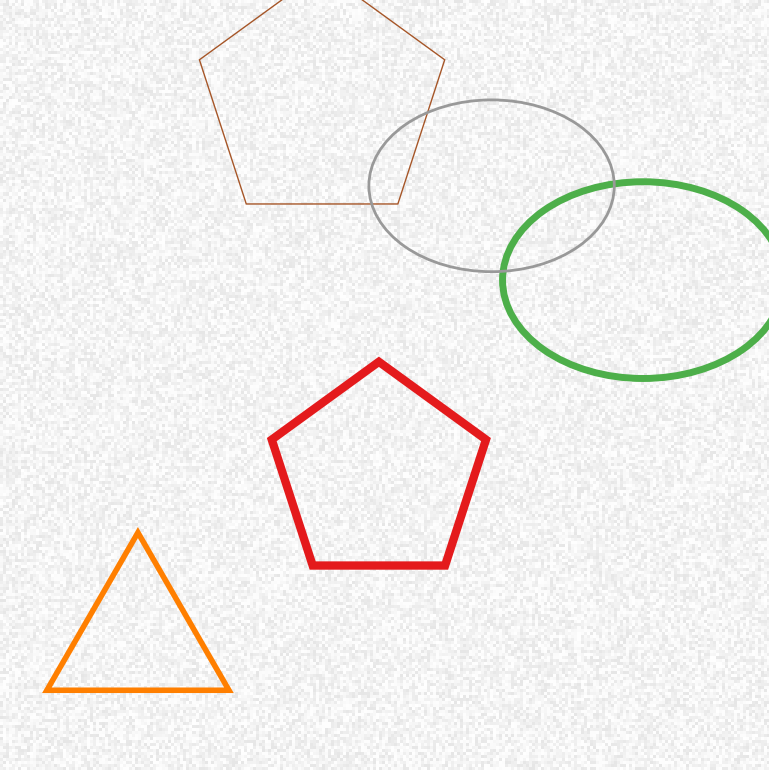[{"shape": "pentagon", "thickness": 3, "radius": 0.73, "center": [0.492, 0.384]}, {"shape": "oval", "thickness": 2.5, "radius": 0.91, "center": [0.835, 0.636]}, {"shape": "triangle", "thickness": 2, "radius": 0.68, "center": [0.179, 0.172]}, {"shape": "pentagon", "thickness": 0.5, "radius": 0.84, "center": [0.418, 0.871]}, {"shape": "oval", "thickness": 1, "radius": 0.8, "center": [0.638, 0.759]}]